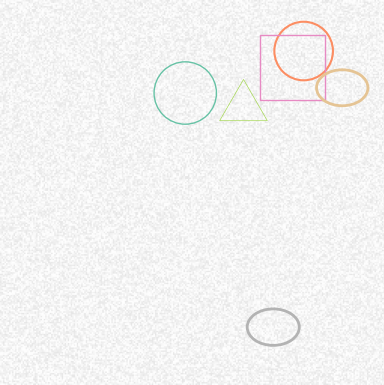[{"shape": "circle", "thickness": 1, "radius": 0.41, "center": [0.481, 0.758]}, {"shape": "circle", "thickness": 1.5, "radius": 0.38, "center": [0.789, 0.867]}, {"shape": "square", "thickness": 1, "radius": 0.42, "center": [0.76, 0.825]}, {"shape": "triangle", "thickness": 0.5, "radius": 0.36, "center": [0.632, 0.722]}, {"shape": "oval", "thickness": 2, "radius": 0.33, "center": [0.889, 0.772]}, {"shape": "oval", "thickness": 2, "radius": 0.34, "center": [0.71, 0.15]}]